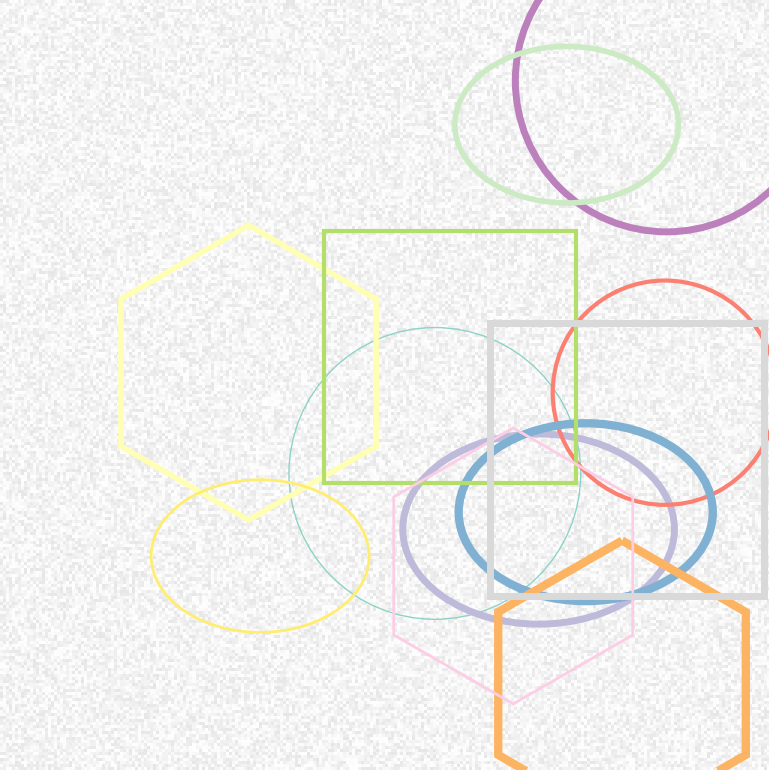[{"shape": "circle", "thickness": 0.5, "radius": 0.95, "center": [0.565, 0.385]}, {"shape": "hexagon", "thickness": 2, "radius": 0.96, "center": [0.323, 0.516]}, {"shape": "oval", "thickness": 2.5, "radius": 0.88, "center": [0.699, 0.313]}, {"shape": "circle", "thickness": 1.5, "radius": 0.73, "center": [0.863, 0.49]}, {"shape": "oval", "thickness": 3, "radius": 0.83, "center": [0.761, 0.335]}, {"shape": "hexagon", "thickness": 3, "radius": 0.93, "center": [0.808, 0.112]}, {"shape": "square", "thickness": 1.5, "radius": 0.82, "center": [0.584, 0.536]}, {"shape": "hexagon", "thickness": 1, "radius": 0.9, "center": [0.667, 0.265]}, {"shape": "square", "thickness": 2.5, "radius": 0.89, "center": [0.814, 0.403]}, {"shape": "circle", "thickness": 2.5, "radius": 0.98, "center": [0.866, 0.895]}, {"shape": "oval", "thickness": 2, "radius": 0.73, "center": [0.736, 0.838]}, {"shape": "oval", "thickness": 1, "radius": 0.71, "center": [0.338, 0.278]}]